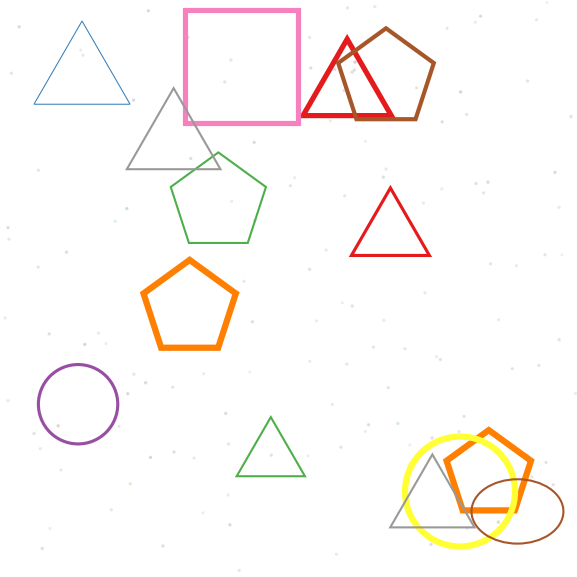[{"shape": "triangle", "thickness": 2.5, "radius": 0.44, "center": [0.601, 0.843]}, {"shape": "triangle", "thickness": 1.5, "radius": 0.39, "center": [0.676, 0.596]}, {"shape": "triangle", "thickness": 0.5, "radius": 0.48, "center": [0.142, 0.867]}, {"shape": "pentagon", "thickness": 1, "radius": 0.43, "center": [0.378, 0.649]}, {"shape": "triangle", "thickness": 1, "radius": 0.34, "center": [0.469, 0.209]}, {"shape": "circle", "thickness": 1.5, "radius": 0.34, "center": [0.135, 0.299]}, {"shape": "pentagon", "thickness": 3, "radius": 0.42, "center": [0.328, 0.465]}, {"shape": "pentagon", "thickness": 3, "radius": 0.38, "center": [0.846, 0.178]}, {"shape": "circle", "thickness": 3, "radius": 0.48, "center": [0.797, 0.148]}, {"shape": "oval", "thickness": 1, "radius": 0.4, "center": [0.896, 0.114]}, {"shape": "pentagon", "thickness": 2, "radius": 0.44, "center": [0.668, 0.863]}, {"shape": "square", "thickness": 2.5, "radius": 0.49, "center": [0.418, 0.884]}, {"shape": "triangle", "thickness": 1, "radius": 0.47, "center": [0.301, 0.753]}, {"shape": "triangle", "thickness": 1, "radius": 0.42, "center": [0.749, 0.128]}]